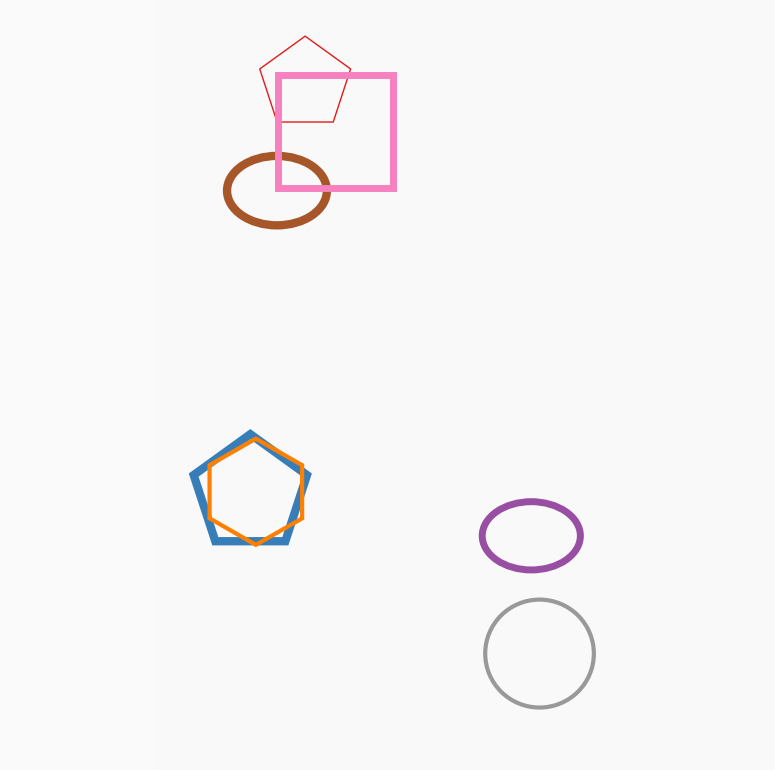[{"shape": "pentagon", "thickness": 0.5, "radius": 0.31, "center": [0.394, 0.891]}, {"shape": "pentagon", "thickness": 3, "radius": 0.38, "center": [0.323, 0.359]}, {"shape": "oval", "thickness": 2.5, "radius": 0.32, "center": [0.686, 0.304]}, {"shape": "hexagon", "thickness": 1.5, "radius": 0.34, "center": [0.33, 0.361]}, {"shape": "oval", "thickness": 3, "radius": 0.32, "center": [0.357, 0.752]}, {"shape": "square", "thickness": 2.5, "radius": 0.37, "center": [0.433, 0.829]}, {"shape": "circle", "thickness": 1.5, "radius": 0.35, "center": [0.696, 0.151]}]